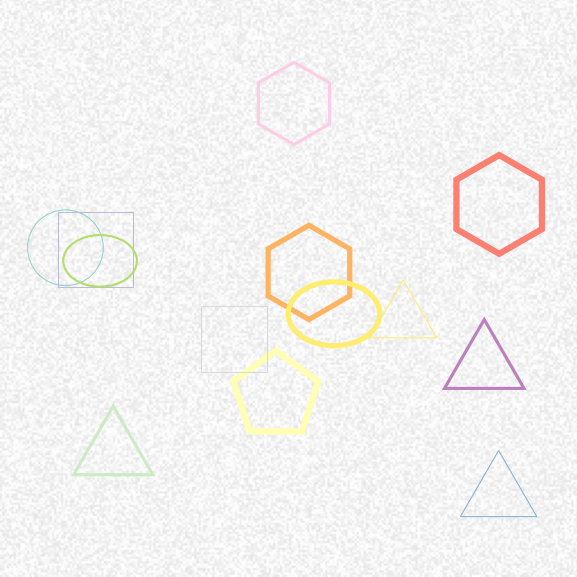[{"shape": "circle", "thickness": 0.5, "radius": 0.33, "center": [0.113, 0.57]}, {"shape": "pentagon", "thickness": 3, "radius": 0.39, "center": [0.478, 0.315]}, {"shape": "square", "thickness": 0.5, "radius": 0.32, "center": [0.165, 0.567]}, {"shape": "hexagon", "thickness": 3, "radius": 0.43, "center": [0.864, 0.645]}, {"shape": "triangle", "thickness": 0.5, "radius": 0.38, "center": [0.863, 0.143]}, {"shape": "hexagon", "thickness": 2.5, "radius": 0.41, "center": [0.535, 0.527]}, {"shape": "oval", "thickness": 1, "radius": 0.32, "center": [0.173, 0.547]}, {"shape": "hexagon", "thickness": 1.5, "radius": 0.36, "center": [0.509, 0.82]}, {"shape": "square", "thickness": 0.5, "radius": 0.29, "center": [0.405, 0.412]}, {"shape": "triangle", "thickness": 1.5, "radius": 0.4, "center": [0.839, 0.366]}, {"shape": "triangle", "thickness": 1.5, "radius": 0.4, "center": [0.196, 0.217]}, {"shape": "oval", "thickness": 2.5, "radius": 0.4, "center": [0.578, 0.456]}, {"shape": "triangle", "thickness": 0.5, "radius": 0.33, "center": [0.698, 0.448]}]